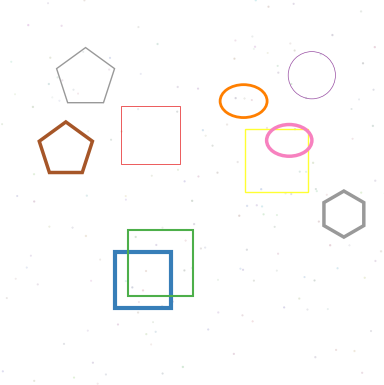[{"shape": "square", "thickness": 0.5, "radius": 0.38, "center": [0.391, 0.649]}, {"shape": "square", "thickness": 3, "radius": 0.36, "center": [0.372, 0.272]}, {"shape": "square", "thickness": 1.5, "radius": 0.43, "center": [0.417, 0.317]}, {"shape": "circle", "thickness": 0.5, "radius": 0.31, "center": [0.81, 0.805]}, {"shape": "oval", "thickness": 2, "radius": 0.31, "center": [0.633, 0.737]}, {"shape": "square", "thickness": 1, "radius": 0.41, "center": [0.719, 0.584]}, {"shape": "pentagon", "thickness": 2.5, "radius": 0.36, "center": [0.171, 0.611]}, {"shape": "oval", "thickness": 2.5, "radius": 0.29, "center": [0.751, 0.635]}, {"shape": "hexagon", "thickness": 2.5, "radius": 0.3, "center": [0.893, 0.444]}, {"shape": "pentagon", "thickness": 1, "radius": 0.4, "center": [0.222, 0.797]}]